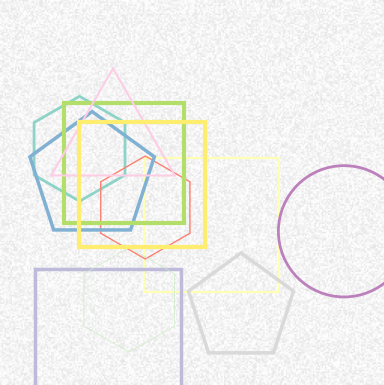[{"shape": "hexagon", "thickness": 2, "radius": 0.68, "center": [0.207, 0.614]}, {"shape": "square", "thickness": 1.5, "radius": 0.87, "center": [0.55, 0.415]}, {"shape": "square", "thickness": 2.5, "radius": 0.95, "center": [0.28, 0.112]}, {"shape": "hexagon", "thickness": 1, "radius": 0.67, "center": [0.377, 0.461]}, {"shape": "pentagon", "thickness": 2.5, "radius": 0.85, "center": [0.239, 0.54]}, {"shape": "square", "thickness": 3, "radius": 0.78, "center": [0.322, 0.577]}, {"shape": "triangle", "thickness": 1.5, "radius": 0.93, "center": [0.293, 0.637]}, {"shape": "pentagon", "thickness": 2.5, "radius": 0.72, "center": [0.626, 0.2]}, {"shape": "circle", "thickness": 2, "radius": 0.85, "center": [0.894, 0.399]}, {"shape": "hexagon", "thickness": 0.5, "radius": 0.68, "center": [0.335, 0.221]}, {"shape": "square", "thickness": 3, "radius": 0.81, "center": [0.369, 0.521]}]